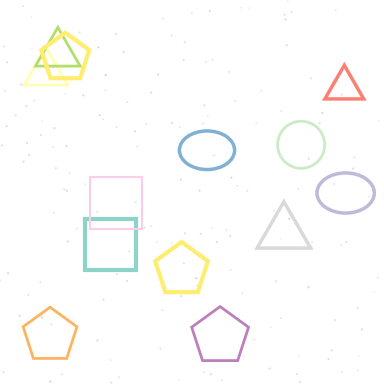[{"shape": "square", "thickness": 3, "radius": 0.33, "center": [0.287, 0.364]}, {"shape": "triangle", "thickness": 2, "radius": 0.33, "center": [0.119, 0.812]}, {"shape": "oval", "thickness": 2.5, "radius": 0.37, "center": [0.898, 0.499]}, {"shape": "triangle", "thickness": 2.5, "radius": 0.29, "center": [0.894, 0.772]}, {"shape": "oval", "thickness": 2.5, "radius": 0.36, "center": [0.538, 0.61]}, {"shape": "pentagon", "thickness": 2, "radius": 0.37, "center": [0.13, 0.129]}, {"shape": "triangle", "thickness": 2, "radius": 0.34, "center": [0.15, 0.862]}, {"shape": "square", "thickness": 1.5, "radius": 0.34, "center": [0.301, 0.473]}, {"shape": "triangle", "thickness": 2.5, "radius": 0.4, "center": [0.737, 0.396]}, {"shape": "pentagon", "thickness": 2, "radius": 0.39, "center": [0.572, 0.126]}, {"shape": "circle", "thickness": 2, "radius": 0.31, "center": [0.782, 0.624]}, {"shape": "pentagon", "thickness": 3, "radius": 0.36, "center": [0.472, 0.299]}, {"shape": "pentagon", "thickness": 3, "radius": 0.33, "center": [0.17, 0.85]}]